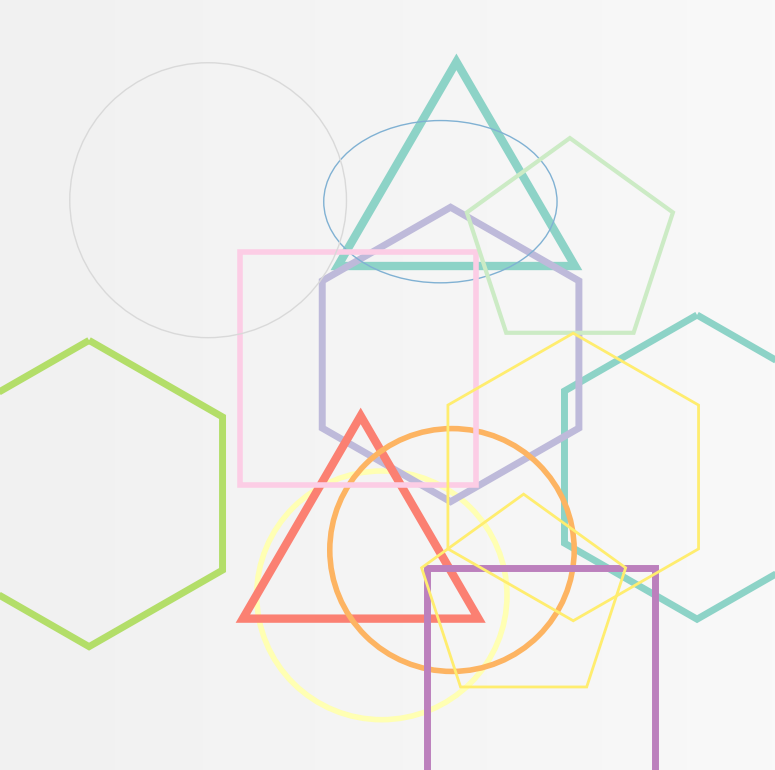[{"shape": "hexagon", "thickness": 2.5, "radius": 0.99, "center": [0.899, 0.393]}, {"shape": "triangle", "thickness": 3, "radius": 0.88, "center": [0.589, 0.743]}, {"shape": "circle", "thickness": 2, "radius": 0.81, "center": [0.493, 0.227]}, {"shape": "hexagon", "thickness": 2.5, "radius": 0.96, "center": [0.581, 0.54]}, {"shape": "triangle", "thickness": 3, "radius": 0.88, "center": [0.465, 0.284]}, {"shape": "oval", "thickness": 0.5, "radius": 0.75, "center": [0.568, 0.738]}, {"shape": "circle", "thickness": 2, "radius": 0.79, "center": [0.583, 0.286]}, {"shape": "hexagon", "thickness": 2.5, "radius": 0.99, "center": [0.115, 0.359]}, {"shape": "square", "thickness": 2, "radius": 0.76, "center": [0.462, 0.521]}, {"shape": "circle", "thickness": 0.5, "radius": 0.89, "center": [0.269, 0.74]}, {"shape": "square", "thickness": 2.5, "radius": 0.74, "center": [0.698, 0.115]}, {"shape": "pentagon", "thickness": 1.5, "radius": 0.7, "center": [0.735, 0.681]}, {"shape": "pentagon", "thickness": 1, "radius": 0.69, "center": [0.676, 0.22]}, {"shape": "hexagon", "thickness": 1, "radius": 0.93, "center": [0.74, 0.381]}]